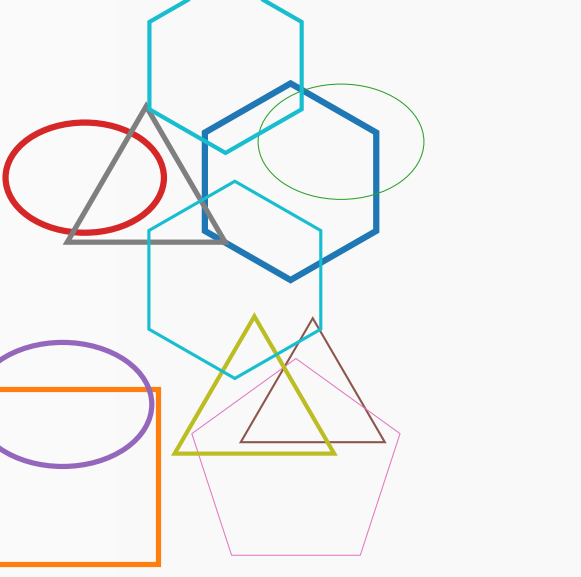[{"shape": "hexagon", "thickness": 3, "radius": 0.85, "center": [0.5, 0.684]}, {"shape": "square", "thickness": 2.5, "radius": 0.76, "center": [0.121, 0.174]}, {"shape": "oval", "thickness": 0.5, "radius": 0.71, "center": [0.587, 0.754]}, {"shape": "oval", "thickness": 3, "radius": 0.68, "center": [0.146, 0.692]}, {"shape": "oval", "thickness": 2.5, "radius": 0.77, "center": [0.108, 0.299]}, {"shape": "triangle", "thickness": 1, "radius": 0.72, "center": [0.538, 0.305]}, {"shape": "pentagon", "thickness": 0.5, "radius": 0.94, "center": [0.509, 0.19]}, {"shape": "triangle", "thickness": 2.5, "radius": 0.78, "center": [0.251, 0.658]}, {"shape": "triangle", "thickness": 2, "radius": 0.79, "center": [0.438, 0.293]}, {"shape": "hexagon", "thickness": 1.5, "radius": 0.85, "center": [0.404, 0.515]}, {"shape": "hexagon", "thickness": 2, "radius": 0.76, "center": [0.388, 0.885]}]